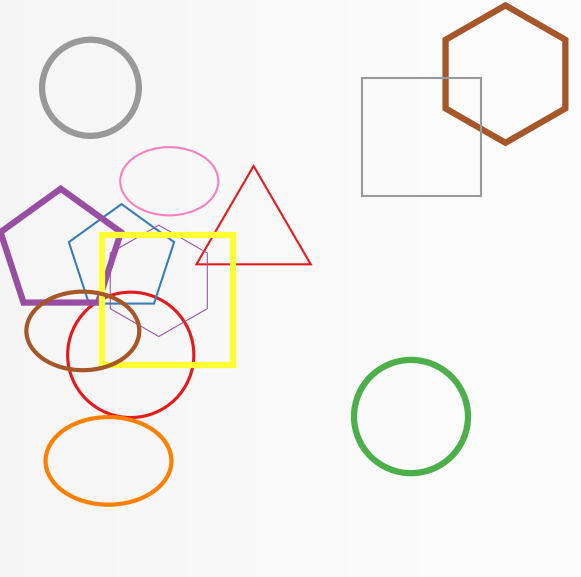[{"shape": "circle", "thickness": 1.5, "radius": 0.54, "center": [0.225, 0.385]}, {"shape": "triangle", "thickness": 1, "radius": 0.57, "center": [0.436, 0.598]}, {"shape": "pentagon", "thickness": 1, "radius": 0.48, "center": [0.209, 0.55]}, {"shape": "circle", "thickness": 3, "radius": 0.49, "center": [0.707, 0.278]}, {"shape": "hexagon", "thickness": 0.5, "radius": 0.48, "center": [0.273, 0.513]}, {"shape": "pentagon", "thickness": 3, "radius": 0.54, "center": [0.105, 0.563]}, {"shape": "oval", "thickness": 2, "radius": 0.54, "center": [0.187, 0.201]}, {"shape": "square", "thickness": 3, "radius": 0.56, "center": [0.288, 0.48]}, {"shape": "hexagon", "thickness": 3, "radius": 0.59, "center": [0.87, 0.871]}, {"shape": "oval", "thickness": 2, "radius": 0.49, "center": [0.142, 0.426]}, {"shape": "oval", "thickness": 1, "radius": 0.42, "center": [0.291, 0.685]}, {"shape": "square", "thickness": 1, "radius": 0.51, "center": [0.725, 0.761]}, {"shape": "circle", "thickness": 3, "radius": 0.42, "center": [0.156, 0.847]}]